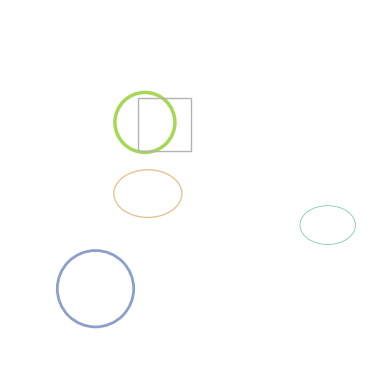[{"shape": "oval", "thickness": 0.5, "radius": 0.36, "center": [0.851, 0.415]}, {"shape": "circle", "thickness": 2, "radius": 0.5, "center": [0.248, 0.25]}, {"shape": "circle", "thickness": 2.5, "radius": 0.39, "center": [0.376, 0.682]}, {"shape": "oval", "thickness": 1, "radius": 0.44, "center": [0.384, 0.497]}, {"shape": "square", "thickness": 1, "radius": 0.34, "center": [0.429, 0.677]}]